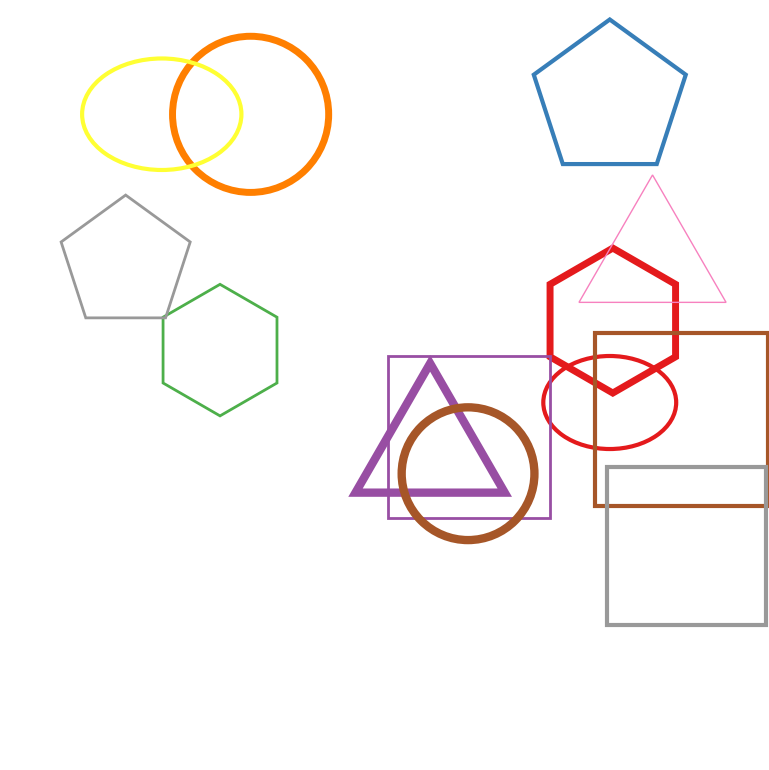[{"shape": "hexagon", "thickness": 2.5, "radius": 0.47, "center": [0.796, 0.584]}, {"shape": "oval", "thickness": 1.5, "radius": 0.43, "center": [0.792, 0.477]}, {"shape": "pentagon", "thickness": 1.5, "radius": 0.52, "center": [0.792, 0.871]}, {"shape": "hexagon", "thickness": 1, "radius": 0.43, "center": [0.286, 0.545]}, {"shape": "triangle", "thickness": 3, "radius": 0.56, "center": [0.559, 0.416]}, {"shape": "square", "thickness": 1, "radius": 0.52, "center": [0.609, 0.433]}, {"shape": "circle", "thickness": 2.5, "radius": 0.51, "center": [0.325, 0.852]}, {"shape": "oval", "thickness": 1.5, "radius": 0.52, "center": [0.21, 0.852]}, {"shape": "circle", "thickness": 3, "radius": 0.43, "center": [0.608, 0.385]}, {"shape": "square", "thickness": 1.5, "radius": 0.56, "center": [0.885, 0.455]}, {"shape": "triangle", "thickness": 0.5, "radius": 0.55, "center": [0.847, 0.662]}, {"shape": "square", "thickness": 1.5, "radius": 0.51, "center": [0.891, 0.291]}, {"shape": "pentagon", "thickness": 1, "radius": 0.44, "center": [0.163, 0.659]}]